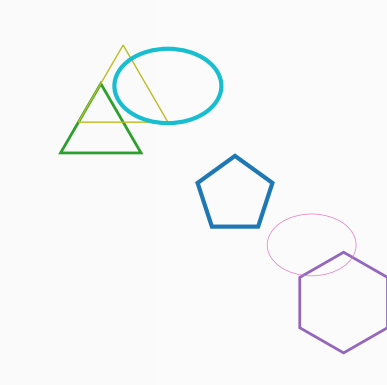[{"shape": "pentagon", "thickness": 3, "radius": 0.51, "center": [0.606, 0.494]}, {"shape": "triangle", "thickness": 2, "radius": 0.6, "center": [0.26, 0.663]}, {"shape": "hexagon", "thickness": 2, "radius": 0.65, "center": [0.887, 0.214]}, {"shape": "oval", "thickness": 0.5, "radius": 0.57, "center": [0.804, 0.364]}, {"shape": "triangle", "thickness": 1, "radius": 0.67, "center": [0.318, 0.749]}, {"shape": "oval", "thickness": 3, "radius": 0.69, "center": [0.433, 0.777]}]